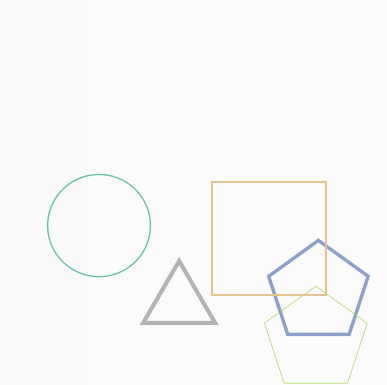[{"shape": "circle", "thickness": 1, "radius": 0.66, "center": [0.256, 0.414]}, {"shape": "pentagon", "thickness": 2.5, "radius": 0.67, "center": [0.822, 0.241]}, {"shape": "pentagon", "thickness": 0.5, "radius": 0.7, "center": [0.815, 0.117]}, {"shape": "square", "thickness": 1.5, "radius": 0.73, "center": [0.694, 0.381]}, {"shape": "triangle", "thickness": 3, "radius": 0.54, "center": [0.462, 0.215]}]